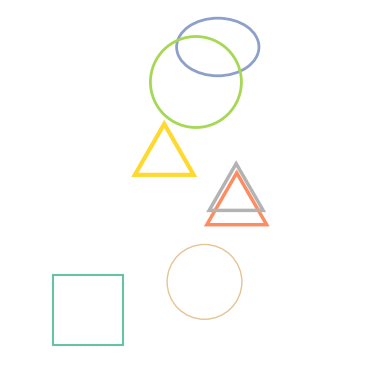[{"shape": "square", "thickness": 1.5, "radius": 0.45, "center": [0.228, 0.195]}, {"shape": "triangle", "thickness": 2.5, "radius": 0.45, "center": [0.615, 0.461]}, {"shape": "oval", "thickness": 2, "radius": 0.53, "center": [0.566, 0.878]}, {"shape": "circle", "thickness": 2, "radius": 0.59, "center": [0.509, 0.787]}, {"shape": "triangle", "thickness": 3, "radius": 0.44, "center": [0.427, 0.59]}, {"shape": "circle", "thickness": 1, "radius": 0.49, "center": [0.531, 0.268]}, {"shape": "triangle", "thickness": 2.5, "radius": 0.4, "center": [0.613, 0.494]}]